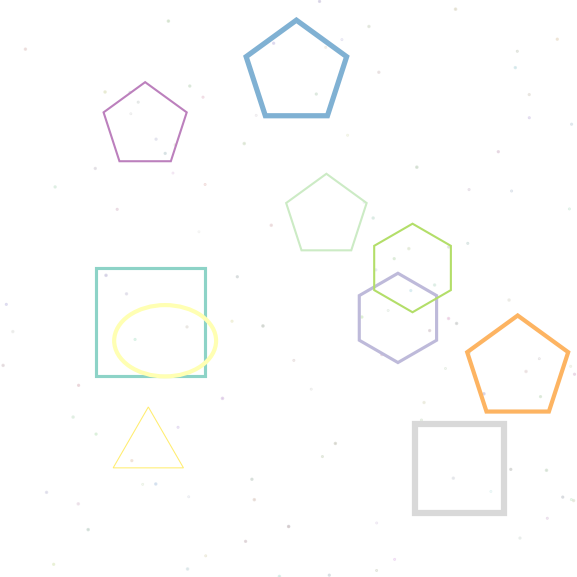[{"shape": "square", "thickness": 1.5, "radius": 0.47, "center": [0.26, 0.441]}, {"shape": "oval", "thickness": 2, "radius": 0.44, "center": [0.286, 0.409]}, {"shape": "hexagon", "thickness": 1.5, "radius": 0.39, "center": [0.689, 0.449]}, {"shape": "pentagon", "thickness": 2.5, "radius": 0.46, "center": [0.513, 0.873]}, {"shape": "pentagon", "thickness": 2, "radius": 0.46, "center": [0.896, 0.361]}, {"shape": "hexagon", "thickness": 1, "radius": 0.38, "center": [0.714, 0.535]}, {"shape": "square", "thickness": 3, "radius": 0.39, "center": [0.795, 0.188]}, {"shape": "pentagon", "thickness": 1, "radius": 0.38, "center": [0.251, 0.781]}, {"shape": "pentagon", "thickness": 1, "radius": 0.37, "center": [0.565, 0.625]}, {"shape": "triangle", "thickness": 0.5, "radius": 0.35, "center": [0.257, 0.224]}]